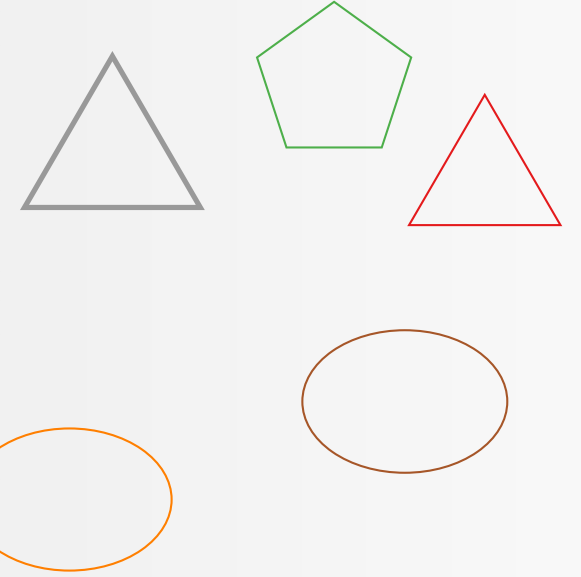[{"shape": "triangle", "thickness": 1, "radius": 0.75, "center": [0.834, 0.685]}, {"shape": "pentagon", "thickness": 1, "radius": 0.7, "center": [0.575, 0.857]}, {"shape": "oval", "thickness": 1, "radius": 0.88, "center": [0.119, 0.134]}, {"shape": "oval", "thickness": 1, "radius": 0.88, "center": [0.696, 0.304]}, {"shape": "triangle", "thickness": 2.5, "radius": 0.87, "center": [0.193, 0.727]}]